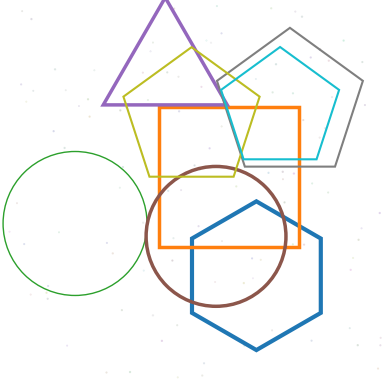[{"shape": "hexagon", "thickness": 3, "radius": 0.97, "center": [0.666, 0.284]}, {"shape": "square", "thickness": 2.5, "radius": 0.91, "center": [0.595, 0.541]}, {"shape": "circle", "thickness": 1, "radius": 0.93, "center": [0.195, 0.42]}, {"shape": "triangle", "thickness": 2.5, "radius": 0.93, "center": [0.429, 0.82]}, {"shape": "circle", "thickness": 2.5, "radius": 0.91, "center": [0.561, 0.386]}, {"shape": "pentagon", "thickness": 1.5, "radius": 1.0, "center": [0.753, 0.728]}, {"shape": "pentagon", "thickness": 1.5, "radius": 0.93, "center": [0.497, 0.691]}, {"shape": "pentagon", "thickness": 1.5, "radius": 0.81, "center": [0.727, 0.717]}]